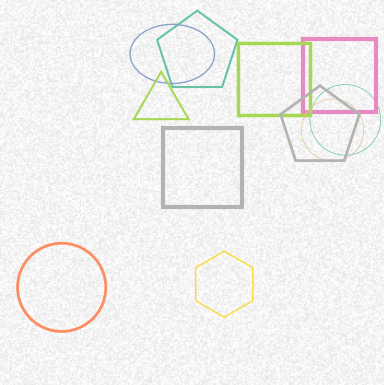[{"shape": "circle", "thickness": 0.5, "radius": 0.46, "center": [0.897, 0.689]}, {"shape": "pentagon", "thickness": 1.5, "radius": 0.55, "center": [0.512, 0.863]}, {"shape": "circle", "thickness": 2, "radius": 0.57, "center": [0.16, 0.254]}, {"shape": "oval", "thickness": 1, "radius": 0.55, "center": [0.447, 0.86]}, {"shape": "square", "thickness": 3, "radius": 0.47, "center": [0.881, 0.804]}, {"shape": "square", "thickness": 2.5, "radius": 0.46, "center": [0.711, 0.795]}, {"shape": "triangle", "thickness": 1.5, "radius": 0.41, "center": [0.419, 0.732]}, {"shape": "hexagon", "thickness": 1, "radius": 0.43, "center": [0.582, 0.262]}, {"shape": "circle", "thickness": 0.5, "radius": 0.4, "center": [0.864, 0.662]}, {"shape": "pentagon", "thickness": 2, "radius": 0.54, "center": [0.831, 0.67]}, {"shape": "square", "thickness": 3, "radius": 0.51, "center": [0.526, 0.565]}]